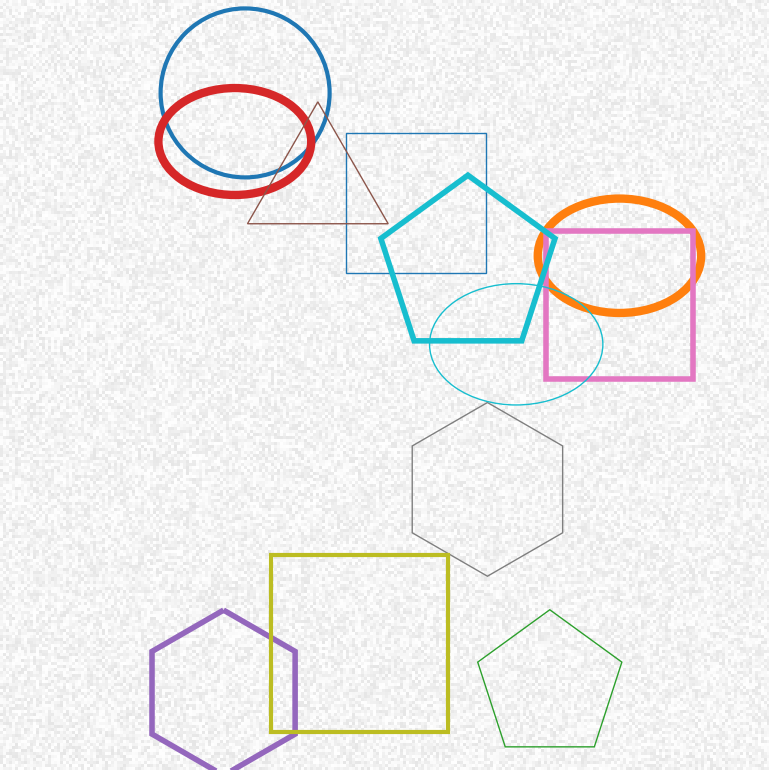[{"shape": "square", "thickness": 0.5, "radius": 0.45, "center": [0.54, 0.736]}, {"shape": "circle", "thickness": 1.5, "radius": 0.55, "center": [0.318, 0.879]}, {"shape": "oval", "thickness": 3, "radius": 0.53, "center": [0.804, 0.668]}, {"shape": "pentagon", "thickness": 0.5, "radius": 0.49, "center": [0.714, 0.11]}, {"shape": "oval", "thickness": 3, "radius": 0.5, "center": [0.305, 0.816]}, {"shape": "hexagon", "thickness": 2, "radius": 0.54, "center": [0.29, 0.1]}, {"shape": "triangle", "thickness": 0.5, "radius": 0.53, "center": [0.413, 0.762]}, {"shape": "square", "thickness": 2, "radius": 0.48, "center": [0.805, 0.604]}, {"shape": "hexagon", "thickness": 0.5, "radius": 0.56, "center": [0.633, 0.364]}, {"shape": "square", "thickness": 1.5, "radius": 0.57, "center": [0.467, 0.164]}, {"shape": "oval", "thickness": 0.5, "radius": 0.56, "center": [0.67, 0.553]}, {"shape": "pentagon", "thickness": 2, "radius": 0.59, "center": [0.608, 0.654]}]